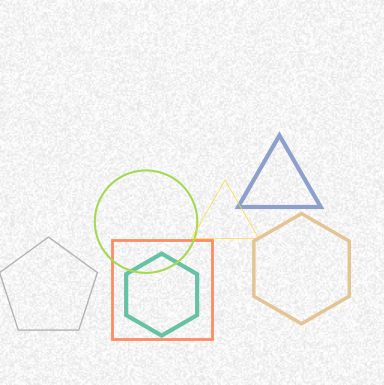[{"shape": "hexagon", "thickness": 3, "radius": 0.53, "center": [0.42, 0.235]}, {"shape": "square", "thickness": 2, "radius": 0.64, "center": [0.421, 0.248]}, {"shape": "triangle", "thickness": 3, "radius": 0.62, "center": [0.726, 0.524]}, {"shape": "circle", "thickness": 1.5, "radius": 0.67, "center": [0.379, 0.424]}, {"shape": "triangle", "thickness": 0.5, "radius": 0.51, "center": [0.585, 0.431]}, {"shape": "hexagon", "thickness": 2.5, "radius": 0.72, "center": [0.783, 0.302]}, {"shape": "pentagon", "thickness": 1, "radius": 0.67, "center": [0.126, 0.251]}]